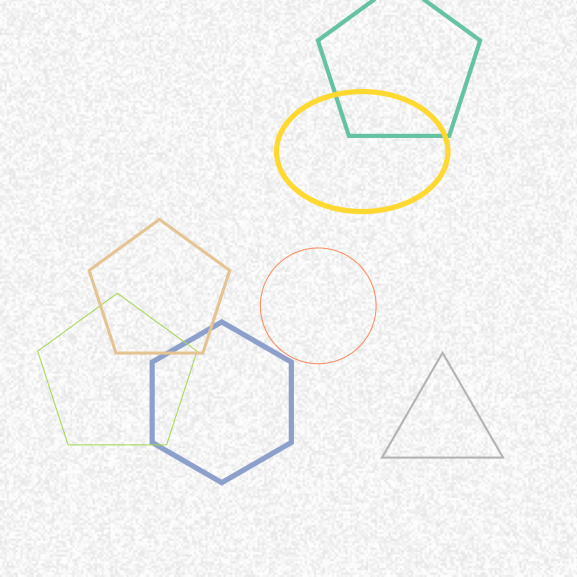[{"shape": "pentagon", "thickness": 2, "radius": 0.74, "center": [0.691, 0.883]}, {"shape": "circle", "thickness": 0.5, "radius": 0.5, "center": [0.551, 0.47]}, {"shape": "hexagon", "thickness": 2.5, "radius": 0.7, "center": [0.384, 0.303]}, {"shape": "pentagon", "thickness": 0.5, "radius": 0.73, "center": [0.203, 0.346]}, {"shape": "oval", "thickness": 2.5, "radius": 0.74, "center": [0.627, 0.737]}, {"shape": "pentagon", "thickness": 1.5, "radius": 0.64, "center": [0.276, 0.491]}, {"shape": "triangle", "thickness": 1, "radius": 0.61, "center": [0.766, 0.267]}]